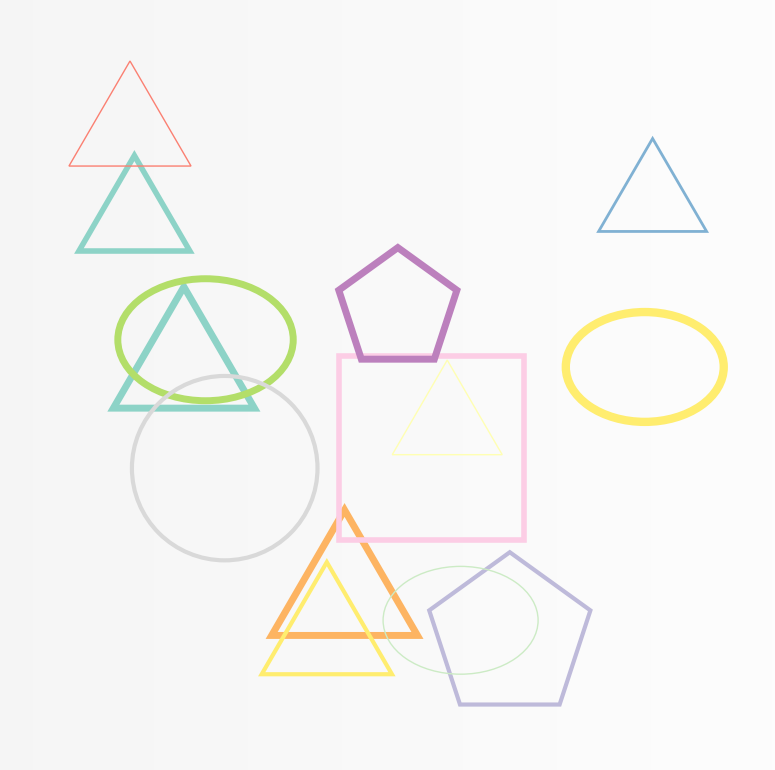[{"shape": "triangle", "thickness": 2.5, "radius": 0.53, "center": [0.237, 0.522]}, {"shape": "triangle", "thickness": 2, "radius": 0.41, "center": [0.173, 0.715]}, {"shape": "triangle", "thickness": 0.5, "radius": 0.41, "center": [0.577, 0.45]}, {"shape": "pentagon", "thickness": 1.5, "radius": 0.55, "center": [0.658, 0.173]}, {"shape": "triangle", "thickness": 0.5, "radius": 0.45, "center": [0.168, 0.83]}, {"shape": "triangle", "thickness": 1, "radius": 0.4, "center": [0.842, 0.74]}, {"shape": "triangle", "thickness": 2.5, "radius": 0.54, "center": [0.445, 0.229]}, {"shape": "oval", "thickness": 2.5, "radius": 0.57, "center": [0.265, 0.559]}, {"shape": "square", "thickness": 2, "radius": 0.6, "center": [0.556, 0.418]}, {"shape": "circle", "thickness": 1.5, "radius": 0.6, "center": [0.29, 0.392]}, {"shape": "pentagon", "thickness": 2.5, "radius": 0.4, "center": [0.513, 0.598]}, {"shape": "oval", "thickness": 0.5, "radius": 0.5, "center": [0.594, 0.194]}, {"shape": "oval", "thickness": 3, "radius": 0.51, "center": [0.832, 0.523]}, {"shape": "triangle", "thickness": 1.5, "radius": 0.49, "center": [0.422, 0.173]}]